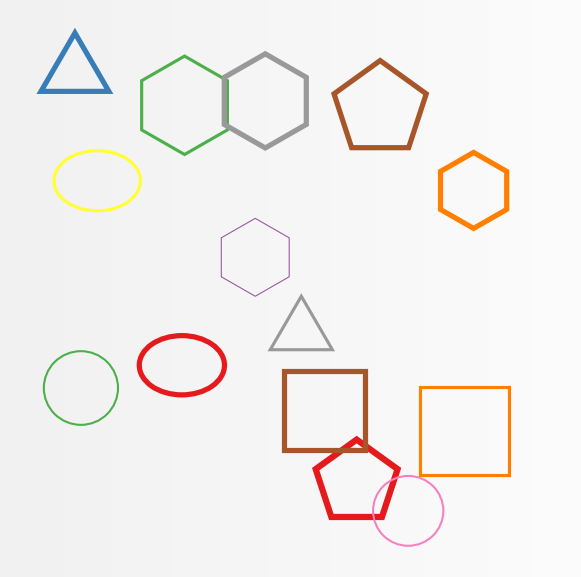[{"shape": "oval", "thickness": 2.5, "radius": 0.37, "center": [0.313, 0.367]}, {"shape": "pentagon", "thickness": 3, "radius": 0.37, "center": [0.614, 0.164]}, {"shape": "triangle", "thickness": 2.5, "radius": 0.34, "center": [0.129, 0.875]}, {"shape": "circle", "thickness": 1, "radius": 0.32, "center": [0.139, 0.327]}, {"shape": "hexagon", "thickness": 1.5, "radius": 0.43, "center": [0.318, 0.817]}, {"shape": "hexagon", "thickness": 0.5, "radius": 0.34, "center": [0.439, 0.554]}, {"shape": "square", "thickness": 1.5, "radius": 0.38, "center": [0.799, 0.253]}, {"shape": "hexagon", "thickness": 2.5, "radius": 0.33, "center": [0.815, 0.669]}, {"shape": "oval", "thickness": 1.5, "radius": 0.37, "center": [0.167, 0.686]}, {"shape": "square", "thickness": 2.5, "radius": 0.35, "center": [0.558, 0.288]}, {"shape": "pentagon", "thickness": 2.5, "radius": 0.42, "center": [0.654, 0.811]}, {"shape": "circle", "thickness": 1, "radius": 0.3, "center": [0.702, 0.115]}, {"shape": "triangle", "thickness": 1.5, "radius": 0.31, "center": [0.518, 0.424]}, {"shape": "hexagon", "thickness": 2.5, "radius": 0.41, "center": [0.456, 0.824]}]